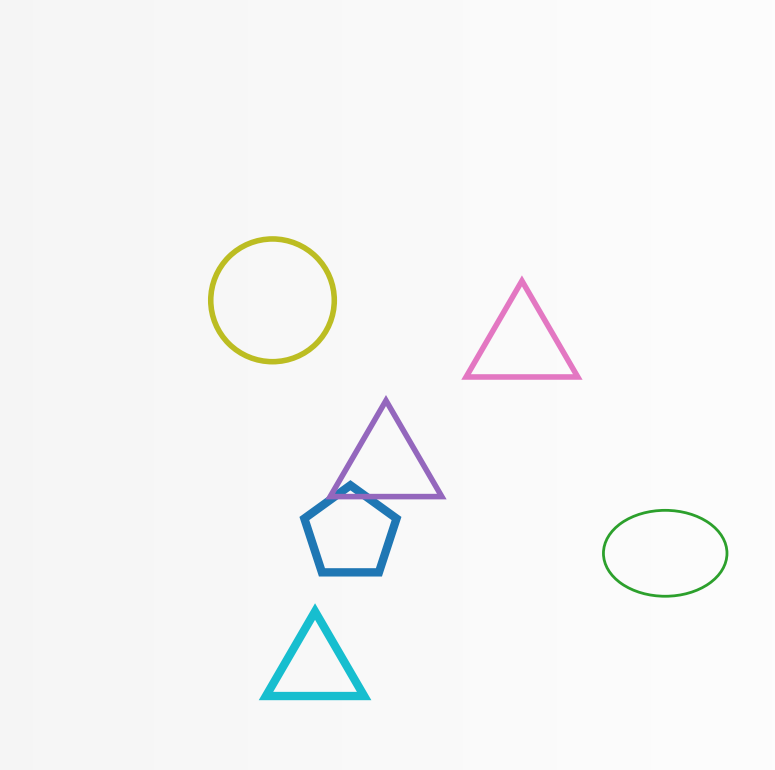[{"shape": "pentagon", "thickness": 3, "radius": 0.31, "center": [0.452, 0.307]}, {"shape": "oval", "thickness": 1, "radius": 0.4, "center": [0.858, 0.281]}, {"shape": "triangle", "thickness": 2, "radius": 0.42, "center": [0.498, 0.397]}, {"shape": "triangle", "thickness": 2, "radius": 0.42, "center": [0.673, 0.552]}, {"shape": "circle", "thickness": 2, "radius": 0.4, "center": [0.352, 0.61]}, {"shape": "triangle", "thickness": 3, "radius": 0.37, "center": [0.407, 0.133]}]